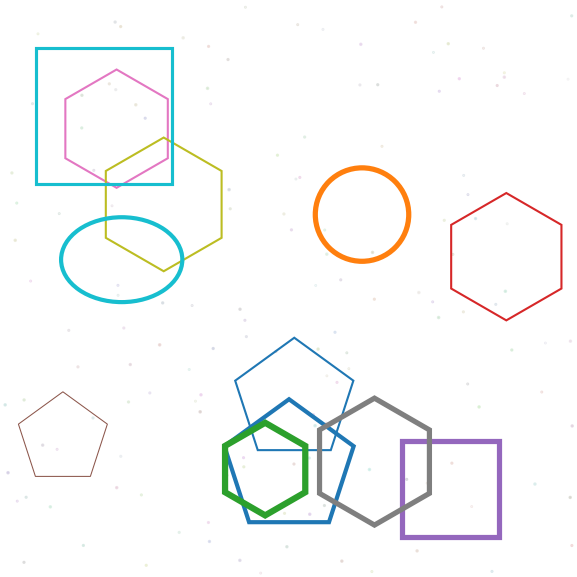[{"shape": "pentagon", "thickness": 1, "radius": 0.54, "center": [0.51, 0.307]}, {"shape": "pentagon", "thickness": 2, "radius": 0.59, "center": [0.5, 0.19]}, {"shape": "circle", "thickness": 2.5, "radius": 0.4, "center": [0.627, 0.628]}, {"shape": "hexagon", "thickness": 3, "radius": 0.4, "center": [0.459, 0.187]}, {"shape": "hexagon", "thickness": 1, "radius": 0.55, "center": [0.877, 0.555]}, {"shape": "square", "thickness": 2.5, "radius": 0.42, "center": [0.781, 0.152]}, {"shape": "pentagon", "thickness": 0.5, "radius": 0.4, "center": [0.109, 0.24]}, {"shape": "hexagon", "thickness": 1, "radius": 0.51, "center": [0.202, 0.776]}, {"shape": "hexagon", "thickness": 2.5, "radius": 0.55, "center": [0.648, 0.2]}, {"shape": "hexagon", "thickness": 1, "radius": 0.58, "center": [0.283, 0.645]}, {"shape": "square", "thickness": 1.5, "radius": 0.59, "center": [0.18, 0.799]}, {"shape": "oval", "thickness": 2, "radius": 0.52, "center": [0.211, 0.549]}]